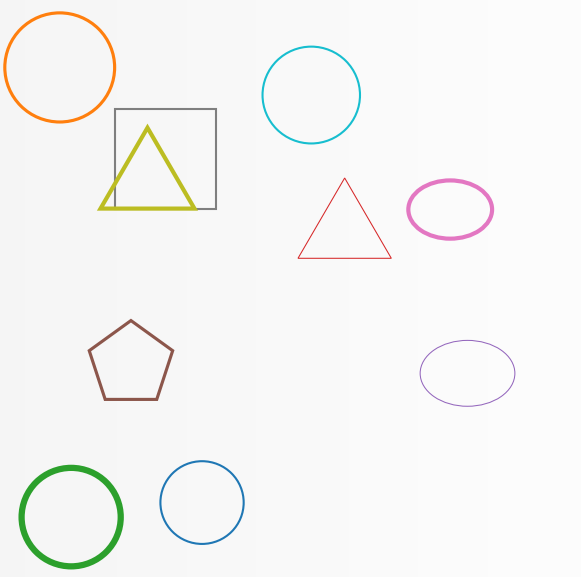[{"shape": "circle", "thickness": 1, "radius": 0.36, "center": [0.348, 0.129]}, {"shape": "circle", "thickness": 1.5, "radius": 0.47, "center": [0.103, 0.882]}, {"shape": "circle", "thickness": 3, "radius": 0.43, "center": [0.122, 0.104]}, {"shape": "triangle", "thickness": 0.5, "radius": 0.46, "center": [0.593, 0.598]}, {"shape": "oval", "thickness": 0.5, "radius": 0.41, "center": [0.804, 0.353]}, {"shape": "pentagon", "thickness": 1.5, "radius": 0.38, "center": [0.225, 0.369]}, {"shape": "oval", "thickness": 2, "radius": 0.36, "center": [0.775, 0.636]}, {"shape": "square", "thickness": 1, "radius": 0.44, "center": [0.285, 0.724]}, {"shape": "triangle", "thickness": 2, "radius": 0.47, "center": [0.254, 0.685]}, {"shape": "circle", "thickness": 1, "radius": 0.42, "center": [0.536, 0.835]}]